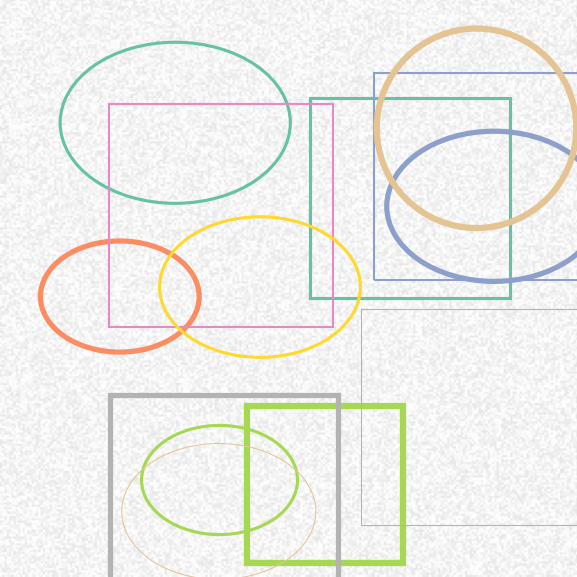[{"shape": "square", "thickness": 1.5, "radius": 0.86, "center": [0.71, 0.656]}, {"shape": "oval", "thickness": 1.5, "radius": 1.0, "center": [0.303, 0.787]}, {"shape": "oval", "thickness": 2.5, "radius": 0.69, "center": [0.207, 0.486]}, {"shape": "square", "thickness": 1, "radius": 0.89, "center": [0.826, 0.694]}, {"shape": "oval", "thickness": 2.5, "radius": 0.93, "center": [0.855, 0.642]}, {"shape": "square", "thickness": 1, "radius": 0.97, "center": [0.382, 0.626]}, {"shape": "square", "thickness": 3, "radius": 0.68, "center": [0.563, 0.16]}, {"shape": "oval", "thickness": 1.5, "radius": 0.68, "center": [0.38, 0.168]}, {"shape": "oval", "thickness": 1.5, "radius": 0.87, "center": [0.45, 0.502]}, {"shape": "oval", "thickness": 0.5, "radius": 0.84, "center": [0.379, 0.113]}, {"shape": "circle", "thickness": 3, "radius": 0.86, "center": [0.825, 0.777]}, {"shape": "square", "thickness": 0.5, "radius": 0.94, "center": [0.813, 0.278]}, {"shape": "square", "thickness": 2.5, "radius": 0.99, "center": [0.387, 0.117]}]